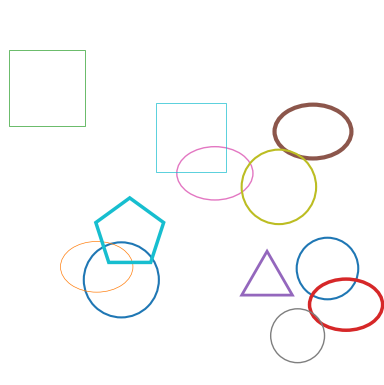[{"shape": "circle", "thickness": 1.5, "radius": 0.4, "center": [0.851, 0.303]}, {"shape": "circle", "thickness": 1.5, "radius": 0.49, "center": [0.315, 0.273]}, {"shape": "oval", "thickness": 0.5, "radius": 0.47, "center": [0.251, 0.307]}, {"shape": "square", "thickness": 0.5, "radius": 0.49, "center": [0.121, 0.772]}, {"shape": "oval", "thickness": 2.5, "radius": 0.47, "center": [0.899, 0.209]}, {"shape": "triangle", "thickness": 2, "radius": 0.38, "center": [0.694, 0.271]}, {"shape": "oval", "thickness": 3, "radius": 0.5, "center": [0.813, 0.658]}, {"shape": "oval", "thickness": 1, "radius": 0.49, "center": [0.558, 0.55]}, {"shape": "circle", "thickness": 1, "radius": 0.35, "center": [0.773, 0.128]}, {"shape": "circle", "thickness": 1.5, "radius": 0.48, "center": [0.724, 0.515]}, {"shape": "square", "thickness": 0.5, "radius": 0.45, "center": [0.496, 0.643]}, {"shape": "pentagon", "thickness": 2.5, "radius": 0.46, "center": [0.337, 0.393]}]